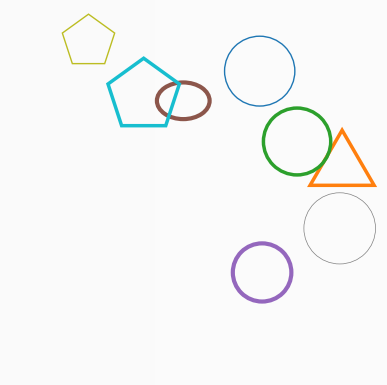[{"shape": "circle", "thickness": 1, "radius": 0.45, "center": [0.67, 0.815]}, {"shape": "triangle", "thickness": 2.5, "radius": 0.48, "center": [0.883, 0.566]}, {"shape": "circle", "thickness": 2.5, "radius": 0.43, "center": [0.767, 0.632]}, {"shape": "circle", "thickness": 3, "radius": 0.38, "center": [0.676, 0.292]}, {"shape": "oval", "thickness": 3, "radius": 0.34, "center": [0.473, 0.738]}, {"shape": "circle", "thickness": 0.5, "radius": 0.46, "center": [0.877, 0.407]}, {"shape": "pentagon", "thickness": 1, "radius": 0.35, "center": [0.228, 0.892]}, {"shape": "pentagon", "thickness": 2.5, "radius": 0.48, "center": [0.371, 0.752]}]